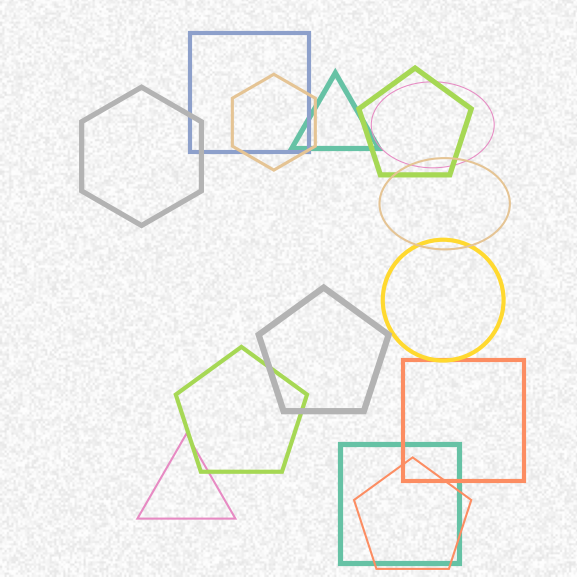[{"shape": "triangle", "thickness": 2.5, "radius": 0.44, "center": [0.581, 0.786]}, {"shape": "square", "thickness": 2.5, "radius": 0.51, "center": [0.692, 0.127]}, {"shape": "square", "thickness": 2, "radius": 0.52, "center": [0.802, 0.271]}, {"shape": "pentagon", "thickness": 1, "radius": 0.53, "center": [0.715, 0.1]}, {"shape": "square", "thickness": 2, "radius": 0.52, "center": [0.432, 0.839]}, {"shape": "triangle", "thickness": 1, "radius": 0.49, "center": [0.323, 0.15]}, {"shape": "oval", "thickness": 0.5, "radius": 0.53, "center": [0.749, 0.783]}, {"shape": "pentagon", "thickness": 2, "radius": 0.6, "center": [0.418, 0.279]}, {"shape": "pentagon", "thickness": 2.5, "radius": 0.51, "center": [0.719, 0.779]}, {"shape": "circle", "thickness": 2, "radius": 0.52, "center": [0.767, 0.479]}, {"shape": "oval", "thickness": 1, "radius": 0.56, "center": [0.77, 0.646]}, {"shape": "hexagon", "thickness": 1.5, "radius": 0.41, "center": [0.474, 0.788]}, {"shape": "hexagon", "thickness": 2.5, "radius": 0.6, "center": [0.245, 0.728]}, {"shape": "pentagon", "thickness": 3, "radius": 0.59, "center": [0.56, 0.383]}]